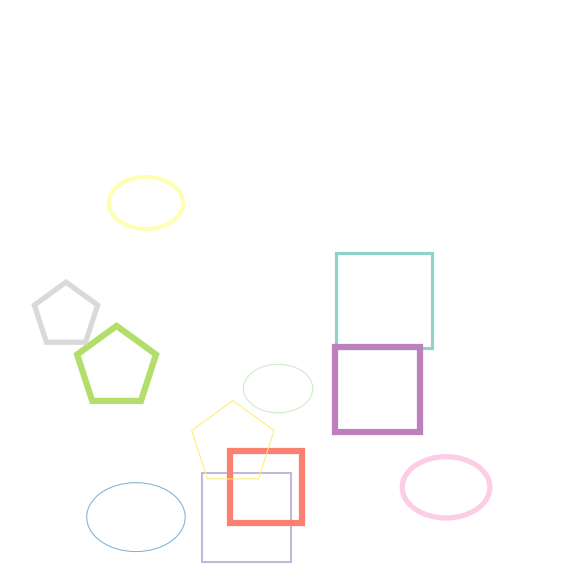[{"shape": "square", "thickness": 1.5, "radius": 0.41, "center": [0.665, 0.479]}, {"shape": "oval", "thickness": 2, "radius": 0.32, "center": [0.253, 0.648]}, {"shape": "square", "thickness": 1, "radius": 0.39, "center": [0.427, 0.103]}, {"shape": "square", "thickness": 3, "radius": 0.31, "center": [0.461, 0.155]}, {"shape": "oval", "thickness": 0.5, "radius": 0.43, "center": [0.235, 0.104]}, {"shape": "pentagon", "thickness": 3, "radius": 0.36, "center": [0.202, 0.363]}, {"shape": "oval", "thickness": 2.5, "radius": 0.38, "center": [0.772, 0.155]}, {"shape": "pentagon", "thickness": 2.5, "radius": 0.29, "center": [0.114, 0.453]}, {"shape": "square", "thickness": 3, "radius": 0.37, "center": [0.653, 0.324]}, {"shape": "oval", "thickness": 0.5, "radius": 0.3, "center": [0.482, 0.326]}, {"shape": "pentagon", "thickness": 0.5, "radius": 0.37, "center": [0.403, 0.23]}]